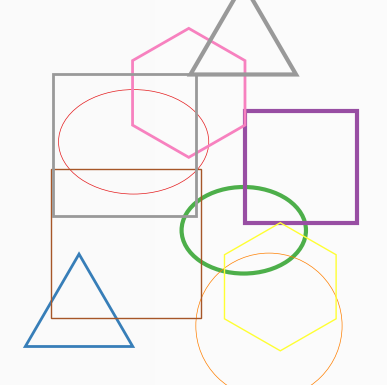[{"shape": "oval", "thickness": 0.5, "radius": 0.97, "center": [0.345, 0.632]}, {"shape": "triangle", "thickness": 2, "radius": 0.8, "center": [0.204, 0.18]}, {"shape": "oval", "thickness": 3, "radius": 0.8, "center": [0.629, 0.402]}, {"shape": "square", "thickness": 3, "radius": 0.72, "center": [0.776, 0.566]}, {"shape": "circle", "thickness": 0.5, "radius": 0.94, "center": [0.694, 0.154]}, {"shape": "hexagon", "thickness": 1, "radius": 0.83, "center": [0.723, 0.255]}, {"shape": "square", "thickness": 1, "radius": 0.97, "center": [0.325, 0.368]}, {"shape": "hexagon", "thickness": 2, "radius": 0.84, "center": [0.487, 0.759]}, {"shape": "square", "thickness": 2, "radius": 0.92, "center": [0.322, 0.624]}, {"shape": "triangle", "thickness": 3, "radius": 0.79, "center": [0.628, 0.885]}]